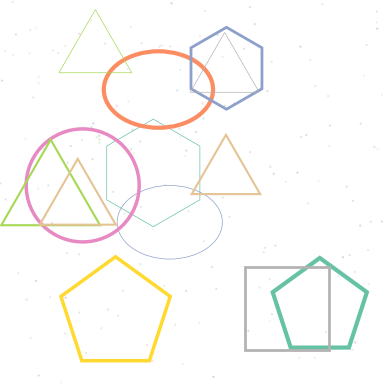[{"shape": "hexagon", "thickness": 0.5, "radius": 0.7, "center": [0.398, 0.551]}, {"shape": "pentagon", "thickness": 3, "radius": 0.64, "center": [0.831, 0.201]}, {"shape": "oval", "thickness": 3, "radius": 0.71, "center": [0.411, 0.767]}, {"shape": "hexagon", "thickness": 2, "radius": 0.53, "center": [0.588, 0.823]}, {"shape": "oval", "thickness": 0.5, "radius": 0.68, "center": [0.441, 0.423]}, {"shape": "circle", "thickness": 2.5, "radius": 0.73, "center": [0.215, 0.518]}, {"shape": "triangle", "thickness": 0.5, "radius": 0.55, "center": [0.248, 0.866]}, {"shape": "triangle", "thickness": 1.5, "radius": 0.74, "center": [0.132, 0.489]}, {"shape": "pentagon", "thickness": 2.5, "radius": 0.75, "center": [0.3, 0.184]}, {"shape": "triangle", "thickness": 1.5, "radius": 0.51, "center": [0.587, 0.547]}, {"shape": "triangle", "thickness": 1.5, "radius": 0.57, "center": [0.202, 0.473]}, {"shape": "square", "thickness": 2, "radius": 0.54, "center": [0.746, 0.198]}, {"shape": "triangle", "thickness": 0.5, "radius": 0.52, "center": [0.584, 0.812]}]